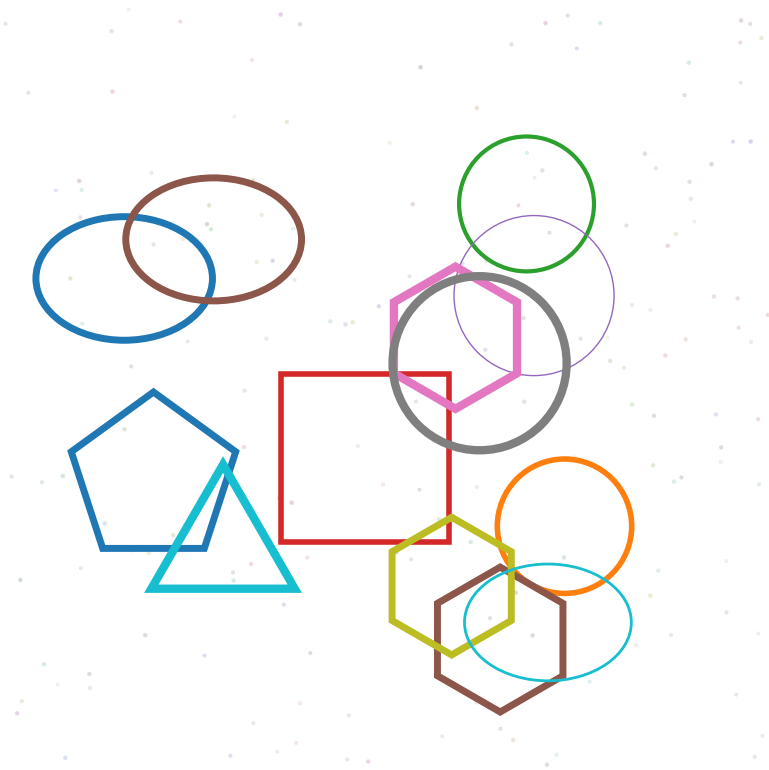[{"shape": "pentagon", "thickness": 2.5, "radius": 0.56, "center": [0.199, 0.379]}, {"shape": "oval", "thickness": 2.5, "radius": 0.57, "center": [0.161, 0.638]}, {"shape": "circle", "thickness": 2, "radius": 0.44, "center": [0.733, 0.317]}, {"shape": "circle", "thickness": 1.5, "radius": 0.44, "center": [0.684, 0.735]}, {"shape": "square", "thickness": 2, "radius": 0.55, "center": [0.474, 0.406]}, {"shape": "circle", "thickness": 0.5, "radius": 0.52, "center": [0.694, 0.616]}, {"shape": "hexagon", "thickness": 2.5, "radius": 0.47, "center": [0.65, 0.169]}, {"shape": "oval", "thickness": 2.5, "radius": 0.57, "center": [0.277, 0.689]}, {"shape": "hexagon", "thickness": 3, "radius": 0.46, "center": [0.592, 0.561]}, {"shape": "circle", "thickness": 3, "radius": 0.57, "center": [0.623, 0.528]}, {"shape": "hexagon", "thickness": 2.5, "radius": 0.45, "center": [0.587, 0.239]}, {"shape": "oval", "thickness": 1, "radius": 0.54, "center": [0.712, 0.192]}, {"shape": "triangle", "thickness": 3, "radius": 0.54, "center": [0.29, 0.289]}]